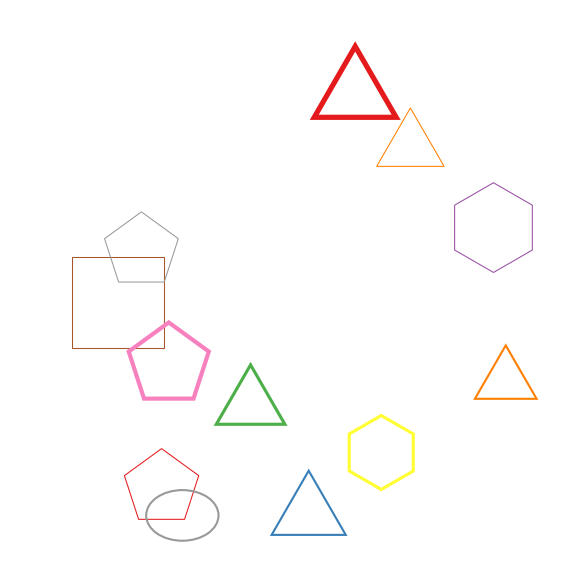[{"shape": "pentagon", "thickness": 0.5, "radius": 0.34, "center": [0.28, 0.155]}, {"shape": "triangle", "thickness": 2.5, "radius": 0.41, "center": [0.615, 0.837]}, {"shape": "triangle", "thickness": 1, "radius": 0.37, "center": [0.535, 0.11]}, {"shape": "triangle", "thickness": 1.5, "radius": 0.34, "center": [0.434, 0.299]}, {"shape": "hexagon", "thickness": 0.5, "radius": 0.39, "center": [0.855, 0.605]}, {"shape": "triangle", "thickness": 1, "radius": 0.31, "center": [0.876, 0.339]}, {"shape": "triangle", "thickness": 0.5, "radius": 0.34, "center": [0.711, 0.745]}, {"shape": "hexagon", "thickness": 1.5, "radius": 0.32, "center": [0.66, 0.216]}, {"shape": "square", "thickness": 0.5, "radius": 0.4, "center": [0.204, 0.475]}, {"shape": "pentagon", "thickness": 2, "radius": 0.36, "center": [0.292, 0.368]}, {"shape": "oval", "thickness": 1, "radius": 0.31, "center": [0.316, 0.107]}, {"shape": "pentagon", "thickness": 0.5, "radius": 0.34, "center": [0.245, 0.565]}]